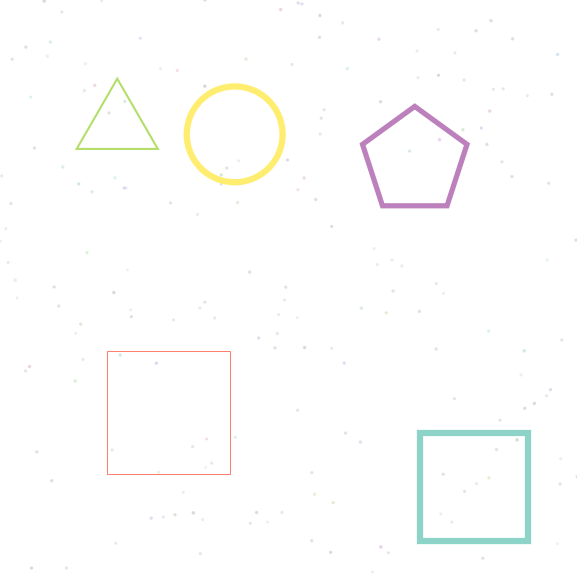[{"shape": "square", "thickness": 3, "radius": 0.47, "center": [0.821, 0.156]}, {"shape": "square", "thickness": 0.5, "radius": 0.53, "center": [0.292, 0.285]}, {"shape": "triangle", "thickness": 1, "radius": 0.41, "center": [0.203, 0.782]}, {"shape": "pentagon", "thickness": 2.5, "radius": 0.48, "center": [0.718, 0.72]}, {"shape": "circle", "thickness": 3, "radius": 0.41, "center": [0.406, 0.767]}]